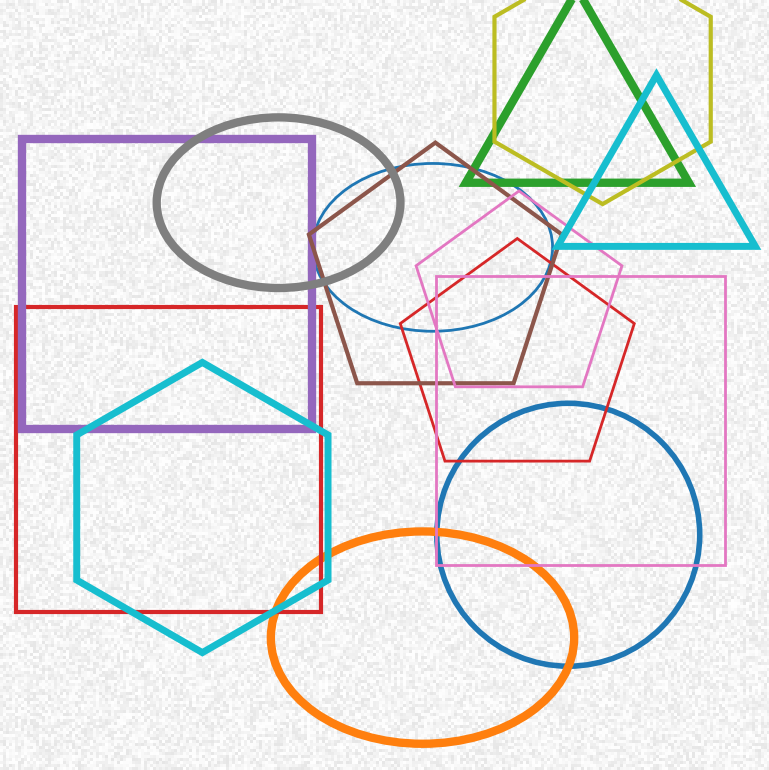[{"shape": "circle", "thickness": 2, "radius": 0.85, "center": [0.738, 0.306]}, {"shape": "oval", "thickness": 1, "radius": 0.78, "center": [0.562, 0.679]}, {"shape": "oval", "thickness": 3, "radius": 0.98, "center": [0.549, 0.172]}, {"shape": "triangle", "thickness": 3, "radius": 0.84, "center": [0.75, 0.846]}, {"shape": "square", "thickness": 1.5, "radius": 0.99, "center": [0.219, 0.403]}, {"shape": "pentagon", "thickness": 1, "radius": 0.8, "center": [0.672, 0.53]}, {"shape": "square", "thickness": 3, "radius": 0.94, "center": [0.217, 0.631]}, {"shape": "pentagon", "thickness": 1.5, "radius": 0.86, "center": [0.565, 0.642]}, {"shape": "pentagon", "thickness": 1, "radius": 0.7, "center": [0.674, 0.611]}, {"shape": "square", "thickness": 1, "radius": 0.94, "center": [0.754, 0.453]}, {"shape": "oval", "thickness": 3, "radius": 0.79, "center": [0.362, 0.737]}, {"shape": "hexagon", "thickness": 1.5, "radius": 0.81, "center": [0.783, 0.897]}, {"shape": "hexagon", "thickness": 2.5, "radius": 0.94, "center": [0.263, 0.341]}, {"shape": "triangle", "thickness": 2.5, "radius": 0.74, "center": [0.853, 0.754]}]